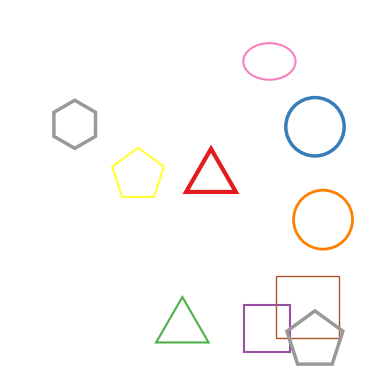[{"shape": "triangle", "thickness": 3, "radius": 0.37, "center": [0.548, 0.539]}, {"shape": "circle", "thickness": 2.5, "radius": 0.38, "center": [0.818, 0.671]}, {"shape": "triangle", "thickness": 1.5, "radius": 0.39, "center": [0.474, 0.15]}, {"shape": "square", "thickness": 1.5, "radius": 0.3, "center": [0.694, 0.147]}, {"shape": "circle", "thickness": 2, "radius": 0.38, "center": [0.839, 0.429]}, {"shape": "pentagon", "thickness": 1.5, "radius": 0.35, "center": [0.359, 0.545]}, {"shape": "square", "thickness": 1, "radius": 0.4, "center": [0.799, 0.204]}, {"shape": "oval", "thickness": 1.5, "radius": 0.34, "center": [0.7, 0.84]}, {"shape": "hexagon", "thickness": 2.5, "radius": 0.31, "center": [0.194, 0.677]}, {"shape": "pentagon", "thickness": 2.5, "radius": 0.38, "center": [0.818, 0.116]}]